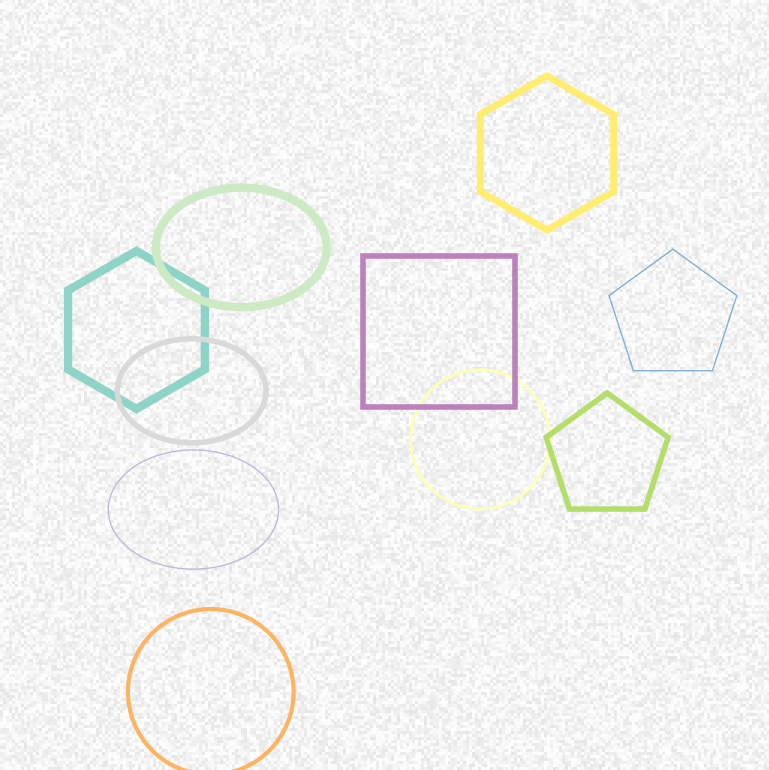[{"shape": "hexagon", "thickness": 3, "radius": 0.51, "center": [0.177, 0.572]}, {"shape": "circle", "thickness": 1, "radius": 0.45, "center": [0.624, 0.429]}, {"shape": "oval", "thickness": 0.5, "radius": 0.55, "center": [0.251, 0.338]}, {"shape": "pentagon", "thickness": 0.5, "radius": 0.44, "center": [0.874, 0.589]}, {"shape": "circle", "thickness": 1.5, "radius": 0.54, "center": [0.274, 0.101]}, {"shape": "pentagon", "thickness": 2, "radius": 0.42, "center": [0.789, 0.406]}, {"shape": "oval", "thickness": 2, "radius": 0.48, "center": [0.249, 0.493]}, {"shape": "square", "thickness": 2, "radius": 0.49, "center": [0.57, 0.57]}, {"shape": "oval", "thickness": 3, "radius": 0.55, "center": [0.313, 0.679]}, {"shape": "hexagon", "thickness": 2.5, "radius": 0.5, "center": [0.71, 0.801]}]